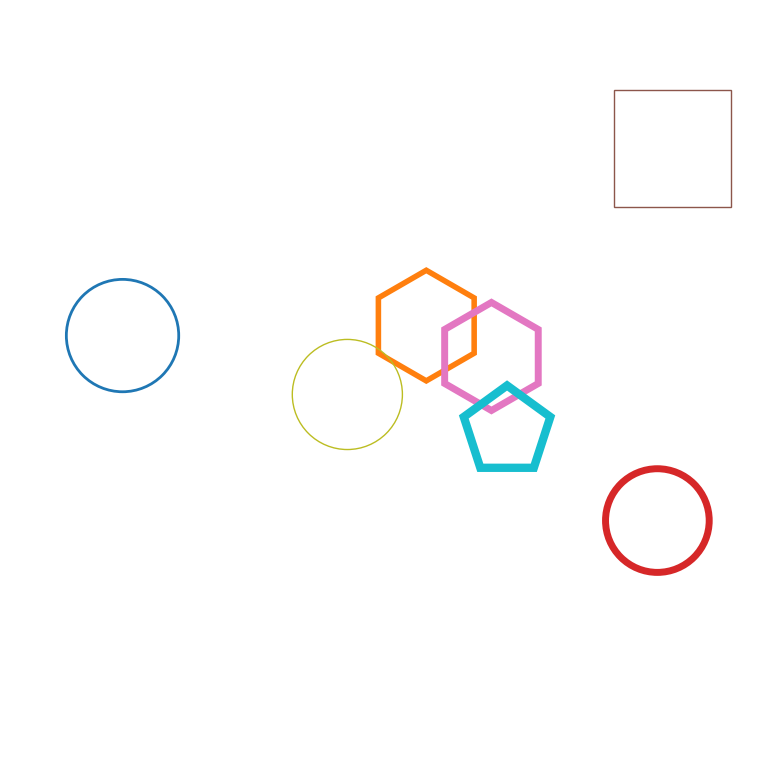[{"shape": "circle", "thickness": 1, "radius": 0.36, "center": [0.159, 0.564]}, {"shape": "hexagon", "thickness": 2, "radius": 0.36, "center": [0.554, 0.577]}, {"shape": "circle", "thickness": 2.5, "radius": 0.34, "center": [0.854, 0.324]}, {"shape": "square", "thickness": 0.5, "radius": 0.38, "center": [0.873, 0.807]}, {"shape": "hexagon", "thickness": 2.5, "radius": 0.35, "center": [0.638, 0.537]}, {"shape": "circle", "thickness": 0.5, "radius": 0.36, "center": [0.451, 0.488]}, {"shape": "pentagon", "thickness": 3, "radius": 0.3, "center": [0.659, 0.44]}]